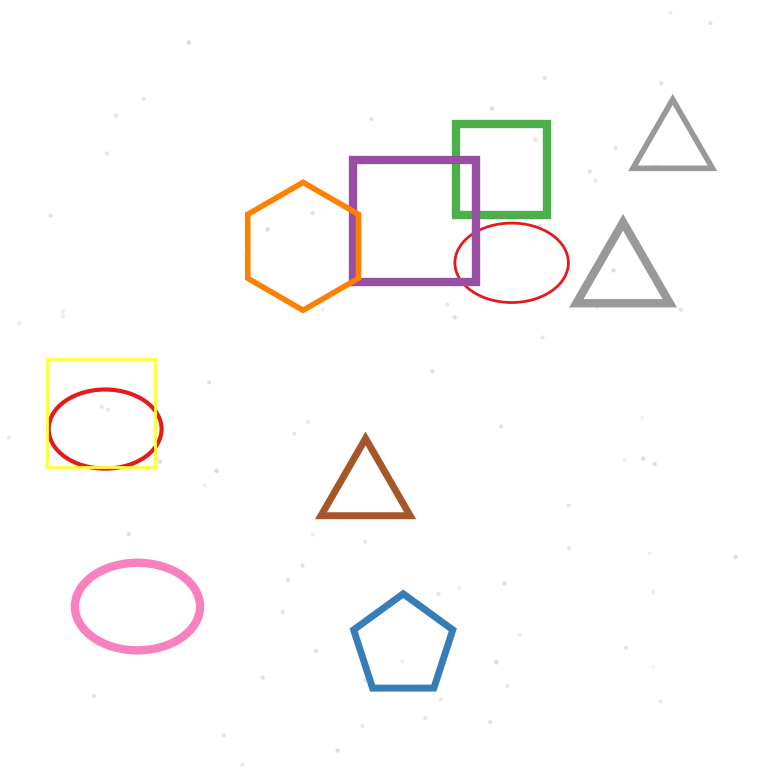[{"shape": "oval", "thickness": 1, "radius": 0.37, "center": [0.664, 0.659]}, {"shape": "oval", "thickness": 1.5, "radius": 0.37, "center": [0.136, 0.443]}, {"shape": "pentagon", "thickness": 2.5, "radius": 0.34, "center": [0.524, 0.161]}, {"shape": "square", "thickness": 3, "radius": 0.29, "center": [0.651, 0.78]}, {"shape": "square", "thickness": 3, "radius": 0.4, "center": [0.539, 0.713]}, {"shape": "hexagon", "thickness": 2, "radius": 0.42, "center": [0.394, 0.68]}, {"shape": "square", "thickness": 1, "radius": 0.35, "center": [0.131, 0.463]}, {"shape": "triangle", "thickness": 2.5, "radius": 0.33, "center": [0.475, 0.364]}, {"shape": "oval", "thickness": 3, "radius": 0.41, "center": [0.179, 0.212]}, {"shape": "triangle", "thickness": 2, "radius": 0.3, "center": [0.874, 0.811]}, {"shape": "triangle", "thickness": 3, "radius": 0.35, "center": [0.809, 0.641]}]